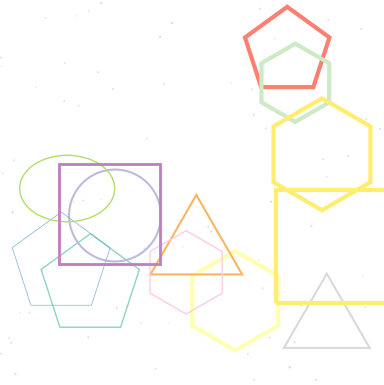[{"shape": "pentagon", "thickness": 1, "radius": 0.67, "center": [0.234, 0.259]}, {"shape": "hexagon", "thickness": 3, "radius": 0.64, "center": [0.611, 0.219]}, {"shape": "circle", "thickness": 1.5, "radius": 0.6, "center": [0.299, 0.44]}, {"shape": "pentagon", "thickness": 3, "radius": 0.58, "center": [0.746, 0.867]}, {"shape": "pentagon", "thickness": 0.5, "radius": 0.67, "center": [0.159, 0.315]}, {"shape": "triangle", "thickness": 1.5, "radius": 0.69, "center": [0.51, 0.356]}, {"shape": "oval", "thickness": 1, "radius": 0.62, "center": [0.174, 0.51]}, {"shape": "hexagon", "thickness": 1, "radius": 0.54, "center": [0.484, 0.293]}, {"shape": "triangle", "thickness": 1.5, "radius": 0.64, "center": [0.849, 0.161]}, {"shape": "square", "thickness": 2, "radius": 0.66, "center": [0.284, 0.444]}, {"shape": "hexagon", "thickness": 3, "radius": 0.51, "center": [0.767, 0.785]}, {"shape": "hexagon", "thickness": 3, "radius": 0.73, "center": [0.836, 0.599]}, {"shape": "square", "thickness": 3, "radius": 0.73, "center": [0.863, 0.359]}]